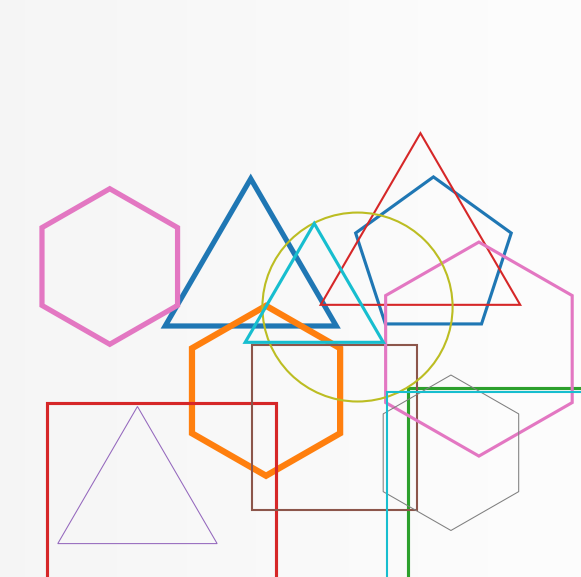[{"shape": "pentagon", "thickness": 1.5, "radius": 0.7, "center": [0.746, 0.552]}, {"shape": "triangle", "thickness": 2.5, "radius": 0.85, "center": [0.431, 0.52]}, {"shape": "hexagon", "thickness": 3, "radius": 0.74, "center": [0.458, 0.322]}, {"shape": "square", "thickness": 1.5, "radius": 0.86, "center": [0.874, 0.156]}, {"shape": "triangle", "thickness": 1, "radius": 0.99, "center": [0.723, 0.57]}, {"shape": "square", "thickness": 1.5, "radius": 0.99, "center": [0.278, 0.103]}, {"shape": "triangle", "thickness": 0.5, "radius": 0.79, "center": [0.236, 0.137]}, {"shape": "square", "thickness": 1, "radius": 0.71, "center": [0.575, 0.259]}, {"shape": "hexagon", "thickness": 2.5, "radius": 0.67, "center": [0.189, 0.538]}, {"shape": "hexagon", "thickness": 1.5, "radius": 0.93, "center": [0.824, 0.395]}, {"shape": "hexagon", "thickness": 0.5, "radius": 0.67, "center": [0.776, 0.215]}, {"shape": "circle", "thickness": 1, "radius": 0.82, "center": [0.615, 0.467]}, {"shape": "triangle", "thickness": 1.5, "radius": 0.69, "center": [0.541, 0.475]}, {"shape": "square", "thickness": 1, "radius": 0.84, "center": [0.834, 0.152]}]